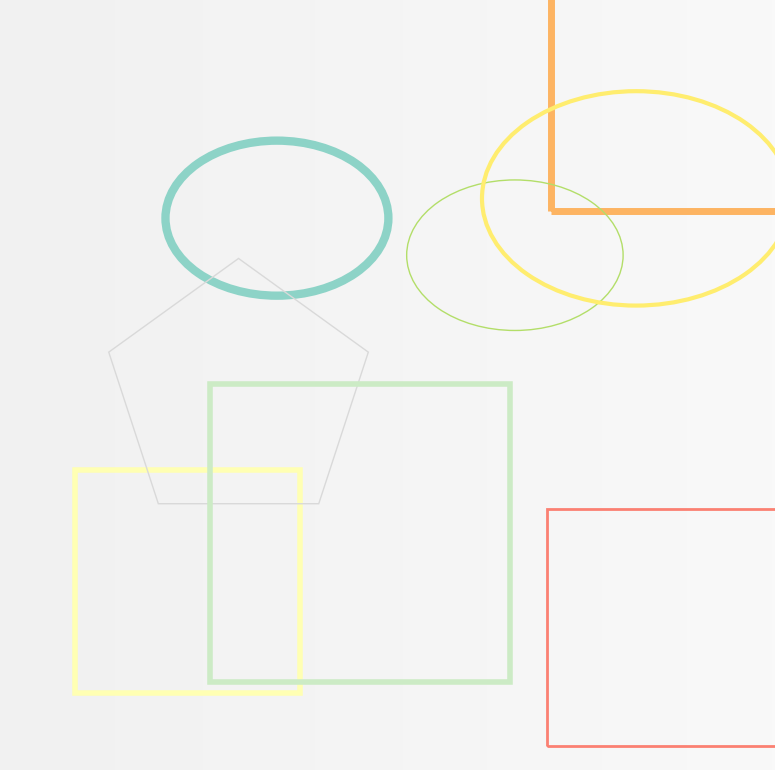[{"shape": "oval", "thickness": 3, "radius": 0.72, "center": [0.357, 0.717]}, {"shape": "square", "thickness": 2, "radius": 0.72, "center": [0.242, 0.245]}, {"shape": "square", "thickness": 1, "radius": 0.77, "center": [0.859, 0.185]}, {"shape": "square", "thickness": 2.5, "radius": 0.79, "center": [0.868, 0.884]}, {"shape": "oval", "thickness": 0.5, "radius": 0.7, "center": [0.664, 0.669]}, {"shape": "pentagon", "thickness": 0.5, "radius": 0.88, "center": [0.308, 0.488]}, {"shape": "square", "thickness": 2, "radius": 0.97, "center": [0.464, 0.308]}, {"shape": "oval", "thickness": 1.5, "radius": 0.99, "center": [0.821, 0.742]}]